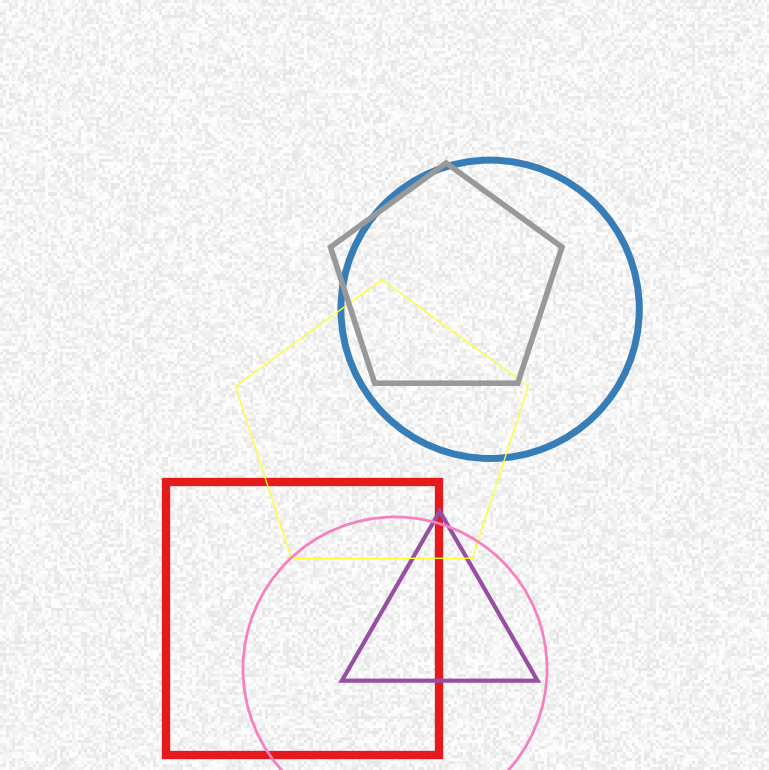[{"shape": "square", "thickness": 3, "radius": 0.88, "center": [0.393, 0.197]}, {"shape": "circle", "thickness": 2.5, "radius": 0.97, "center": [0.637, 0.598]}, {"shape": "triangle", "thickness": 1.5, "radius": 0.73, "center": [0.571, 0.189]}, {"shape": "pentagon", "thickness": 0.5, "radius": 1.0, "center": [0.496, 0.437]}, {"shape": "circle", "thickness": 1, "radius": 0.99, "center": [0.513, 0.131]}, {"shape": "pentagon", "thickness": 2, "radius": 0.79, "center": [0.58, 0.63]}]